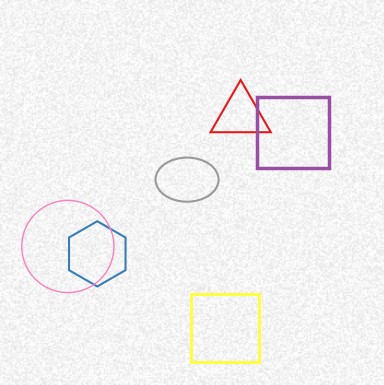[{"shape": "triangle", "thickness": 1.5, "radius": 0.45, "center": [0.625, 0.702]}, {"shape": "hexagon", "thickness": 1.5, "radius": 0.42, "center": [0.253, 0.341]}, {"shape": "square", "thickness": 2.5, "radius": 0.47, "center": [0.762, 0.656]}, {"shape": "square", "thickness": 2, "radius": 0.44, "center": [0.585, 0.148]}, {"shape": "circle", "thickness": 1, "radius": 0.6, "center": [0.176, 0.36]}, {"shape": "oval", "thickness": 1.5, "radius": 0.41, "center": [0.486, 0.533]}]